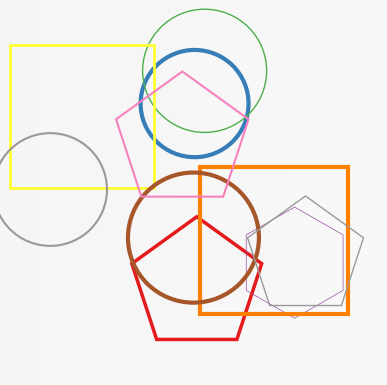[{"shape": "pentagon", "thickness": 2.5, "radius": 0.88, "center": [0.508, 0.261]}, {"shape": "circle", "thickness": 3, "radius": 0.7, "center": [0.502, 0.731]}, {"shape": "circle", "thickness": 1, "radius": 0.8, "center": [0.528, 0.816]}, {"shape": "hexagon", "thickness": 0.5, "radius": 0.72, "center": [0.76, 0.318]}, {"shape": "square", "thickness": 3, "radius": 0.96, "center": [0.708, 0.376]}, {"shape": "square", "thickness": 2, "radius": 0.93, "center": [0.211, 0.698]}, {"shape": "circle", "thickness": 3, "radius": 0.84, "center": [0.499, 0.383]}, {"shape": "pentagon", "thickness": 1.5, "radius": 0.9, "center": [0.47, 0.635]}, {"shape": "circle", "thickness": 1.5, "radius": 0.73, "center": [0.13, 0.508]}, {"shape": "pentagon", "thickness": 1, "radius": 0.79, "center": [0.788, 0.334]}]